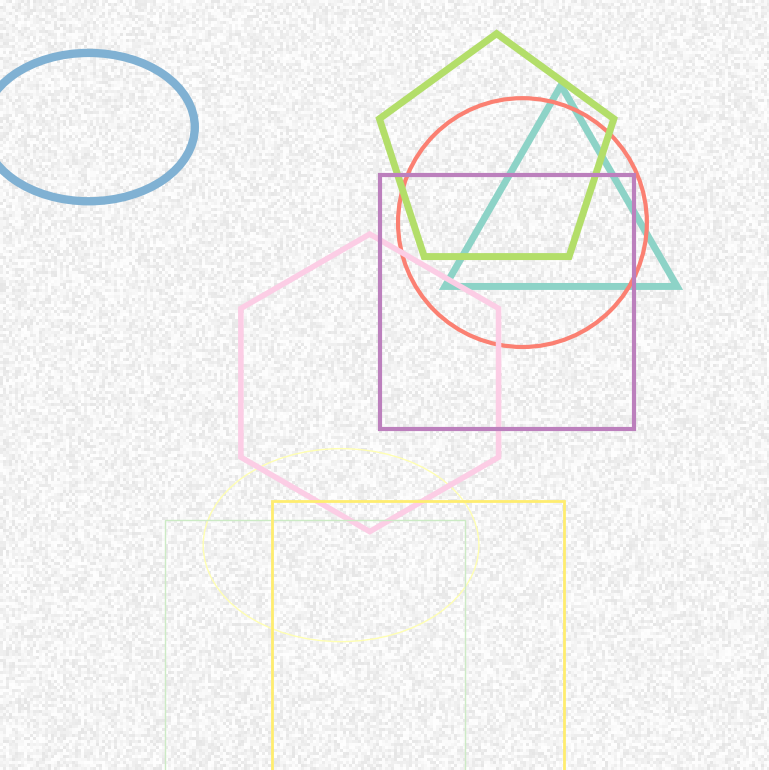[{"shape": "triangle", "thickness": 2.5, "radius": 0.87, "center": [0.729, 0.715]}, {"shape": "oval", "thickness": 0.5, "radius": 0.9, "center": [0.443, 0.292]}, {"shape": "circle", "thickness": 1.5, "radius": 0.81, "center": [0.679, 0.711]}, {"shape": "oval", "thickness": 3, "radius": 0.69, "center": [0.115, 0.835]}, {"shape": "pentagon", "thickness": 2.5, "radius": 0.8, "center": [0.645, 0.796]}, {"shape": "hexagon", "thickness": 2, "radius": 0.97, "center": [0.48, 0.503]}, {"shape": "square", "thickness": 1.5, "radius": 0.82, "center": [0.658, 0.608]}, {"shape": "square", "thickness": 0.5, "radius": 0.97, "center": [0.41, 0.13]}, {"shape": "square", "thickness": 1, "radius": 0.95, "center": [0.542, 0.159]}]